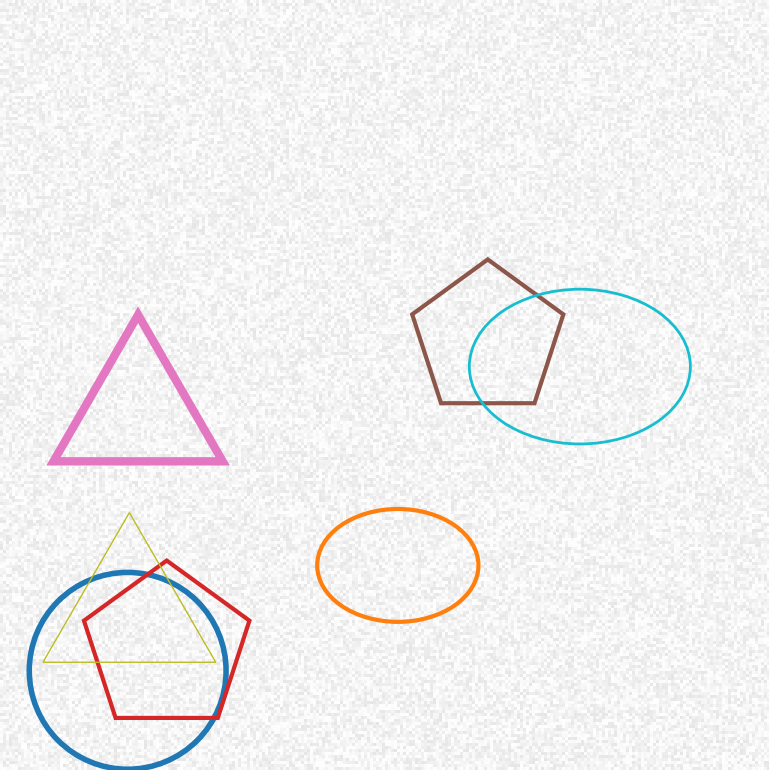[{"shape": "circle", "thickness": 2, "radius": 0.64, "center": [0.166, 0.129]}, {"shape": "oval", "thickness": 1.5, "radius": 0.52, "center": [0.517, 0.266]}, {"shape": "pentagon", "thickness": 1.5, "radius": 0.56, "center": [0.217, 0.159]}, {"shape": "pentagon", "thickness": 1.5, "radius": 0.52, "center": [0.633, 0.56]}, {"shape": "triangle", "thickness": 3, "radius": 0.63, "center": [0.179, 0.464]}, {"shape": "triangle", "thickness": 0.5, "radius": 0.65, "center": [0.168, 0.205]}, {"shape": "oval", "thickness": 1, "radius": 0.72, "center": [0.753, 0.524]}]